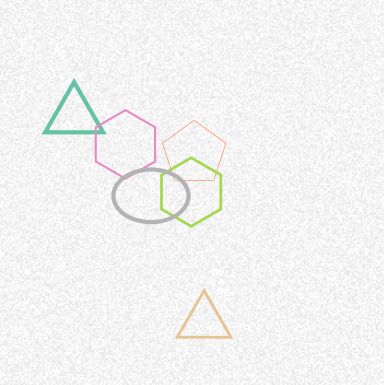[{"shape": "triangle", "thickness": 3, "radius": 0.43, "center": [0.192, 0.7]}, {"shape": "pentagon", "thickness": 0.5, "radius": 0.43, "center": [0.504, 0.601]}, {"shape": "hexagon", "thickness": 1.5, "radius": 0.44, "center": [0.326, 0.625]}, {"shape": "hexagon", "thickness": 2, "radius": 0.44, "center": [0.497, 0.501]}, {"shape": "triangle", "thickness": 2, "radius": 0.4, "center": [0.53, 0.164]}, {"shape": "oval", "thickness": 3, "radius": 0.49, "center": [0.392, 0.491]}]